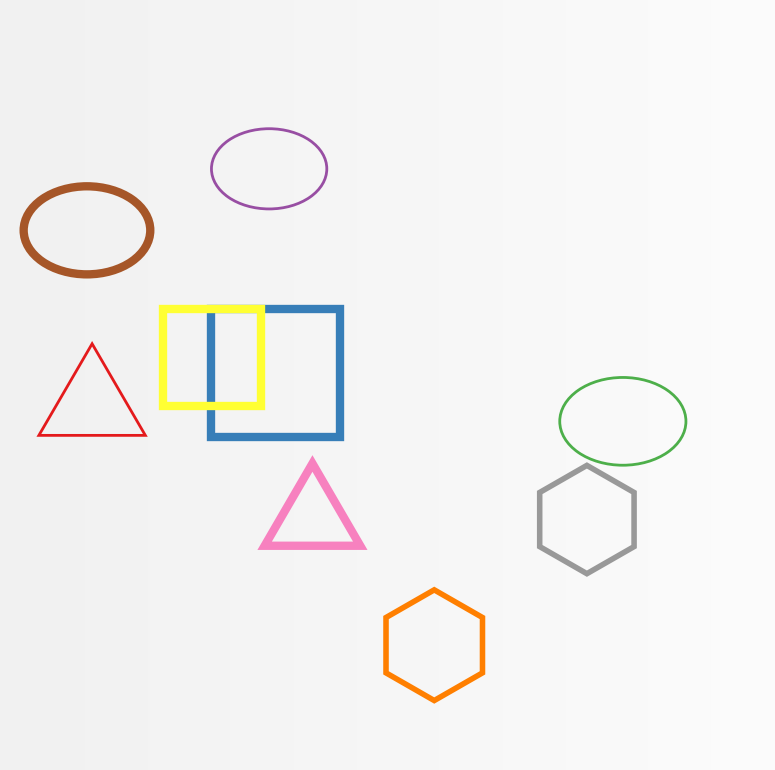[{"shape": "triangle", "thickness": 1, "radius": 0.4, "center": [0.119, 0.474]}, {"shape": "square", "thickness": 3, "radius": 0.42, "center": [0.355, 0.515]}, {"shape": "oval", "thickness": 1, "radius": 0.41, "center": [0.804, 0.453]}, {"shape": "oval", "thickness": 1, "radius": 0.37, "center": [0.347, 0.781]}, {"shape": "hexagon", "thickness": 2, "radius": 0.36, "center": [0.56, 0.162]}, {"shape": "square", "thickness": 3, "radius": 0.32, "center": [0.274, 0.535]}, {"shape": "oval", "thickness": 3, "radius": 0.41, "center": [0.112, 0.701]}, {"shape": "triangle", "thickness": 3, "radius": 0.36, "center": [0.403, 0.327]}, {"shape": "hexagon", "thickness": 2, "radius": 0.35, "center": [0.757, 0.325]}]